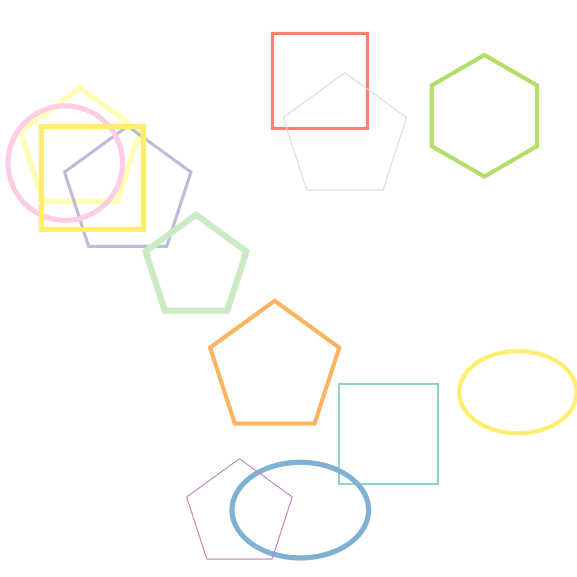[{"shape": "square", "thickness": 1, "radius": 0.43, "center": [0.673, 0.247]}, {"shape": "pentagon", "thickness": 2.5, "radius": 0.54, "center": [0.139, 0.738]}, {"shape": "pentagon", "thickness": 1.5, "radius": 0.58, "center": [0.221, 0.666]}, {"shape": "square", "thickness": 1.5, "radius": 0.41, "center": [0.554, 0.86]}, {"shape": "oval", "thickness": 2.5, "radius": 0.59, "center": [0.52, 0.116]}, {"shape": "pentagon", "thickness": 2, "radius": 0.59, "center": [0.476, 0.361]}, {"shape": "hexagon", "thickness": 2, "radius": 0.53, "center": [0.839, 0.799]}, {"shape": "circle", "thickness": 2.5, "radius": 0.5, "center": [0.113, 0.717]}, {"shape": "pentagon", "thickness": 0.5, "radius": 0.56, "center": [0.597, 0.761]}, {"shape": "pentagon", "thickness": 0.5, "radius": 0.48, "center": [0.415, 0.109]}, {"shape": "pentagon", "thickness": 3, "radius": 0.46, "center": [0.339, 0.535]}, {"shape": "square", "thickness": 2.5, "radius": 0.44, "center": [0.159, 0.692]}, {"shape": "oval", "thickness": 2, "radius": 0.51, "center": [0.897, 0.32]}]